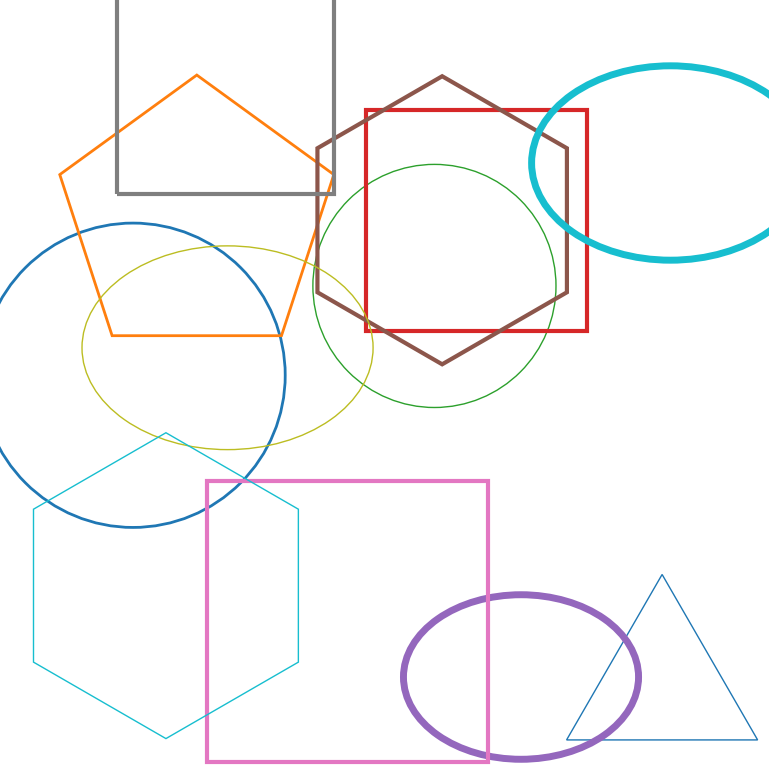[{"shape": "circle", "thickness": 1, "radius": 0.99, "center": [0.173, 0.513]}, {"shape": "triangle", "thickness": 0.5, "radius": 0.72, "center": [0.86, 0.111]}, {"shape": "pentagon", "thickness": 1, "radius": 0.94, "center": [0.256, 0.715]}, {"shape": "circle", "thickness": 0.5, "radius": 0.79, "center": [0.564, 0.629]}, {"shape": "square", "thickness": 1.5, "radius": 0.72, "center": [0.619, 0.714]}, {"shape": "oval", "thickness": 2.5, "radius": 0.76, "center": [0.677, 0.121]}, {"shape": "hexagon", "thickness": 1.5, "radius": 0.94, "center": [0.574, 0.714]}, {"shape": "square", "thickness": 1.5, "radius": 0.91, "center": [0.451, 0.193]}, {"shape": "square", "thickness": 1.5, "radius": 0.7, "center": [0.293, 0.889]}, {"shape": "oval", "thickness": 0.5, "radius": 0.95, "center": [0.296, 0.548]}, {"shape": "oval", "thickness": 2.5, "radius": 0.9, "center": [0.871, 0.788]}, {"shape": "hexagon", "thickness": 0.5, "radius": 0.99, "center": [0.215, 0.239]}]